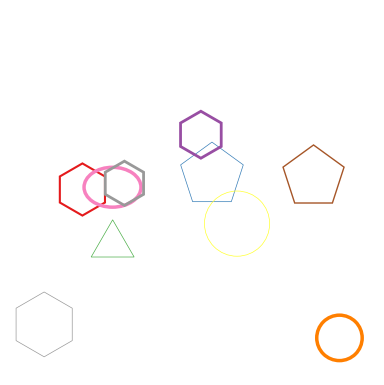[{"shape": "hexagon", "thickness": 1.5, "radius": 0.34, "center": [0.214, 0.508]}, {"shape": "pentagon", "thickness": 0.5, "radius": 0.43, "center": [0.551, 0.545]}, {"shape": "triangle", "thickness": 0.5, "radius": 0.32, "center": [0.293, 0.365]}, {"shape": "hexagon", "thickness": 2, "radius": 0.3, "center": [0.522, 0.65]}, {"shape": "circle", "thickness": 2.5, "radius": 0.3, "center": [0.882, 0.122]}, {"shape": "circle", "thickness": 0.5, "radius": 0.42, "center": [0.616, 0.419]}, {"shape": "pentagon", "thickness": 1, "radius": 0.42, "center": [0.814, 0.54]}, {"shape": "oval", "thickness": 2.5, "radius": 0.37, "center": [0.292, 0.514]}, {"shape": "hexagon", "thickness": 0.5, "radius": 0.42, "center": [0.115, 0.157]}, {"shape": "hexagon", "thickness": 2, "radius": 0.29, "center": [0.323, 0.524]}]